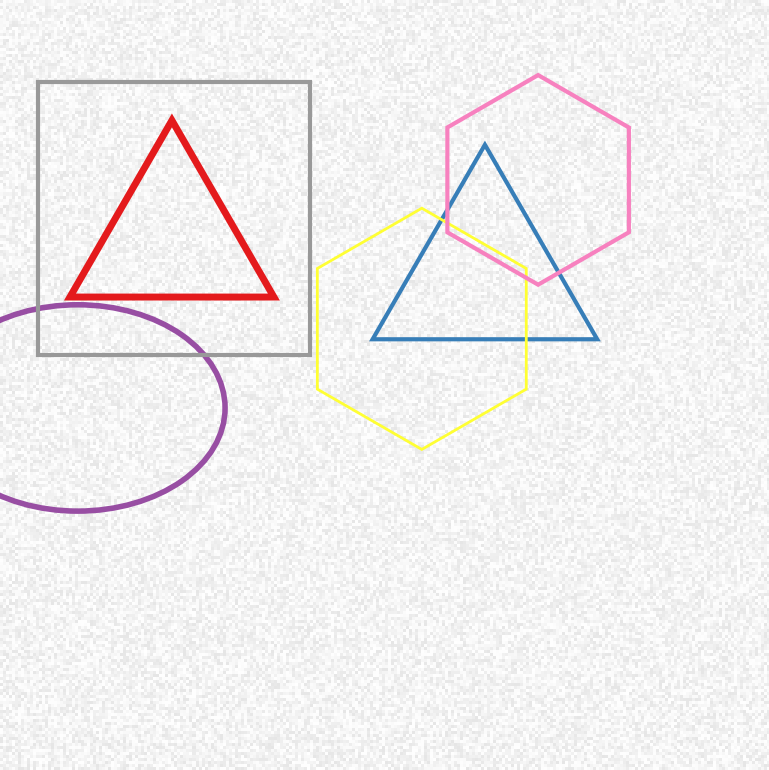[{"shape": "triangle", "thickness": 2.5, "radius": 0.76, "center": [0.223, 0.691]}, {"shape": "triangle", "thickness": 1.5, "radius": 0.84, "center": [0.63, 0.644]}, {"shape": "oval", "thickness": 2, "radius": 0.96, "center": [0.101, 0.47]}, {"shape": "hexagon", "thickness": 1, "radius": 0.78, "center": [0.548, 0.573]}, {"shape": "hexagon", "thickness": 1.5, "radius": 0.68, "center": [0.699, 0.766]}, {"shape": "square", "thickness": 1.5, "radius": 0.89, "center": [0.226, 0.716]}]